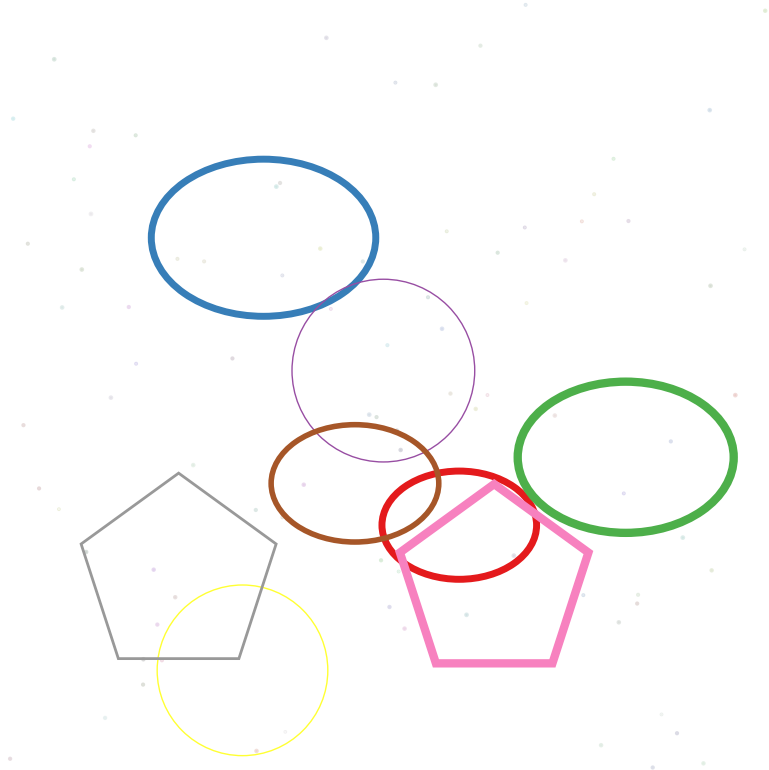[{"shape": "oval", "thickness": 2.5, "radius": 0.5, "center": [0.596, 0.318]}, {"shape": "oval", "thickness": 2.5, "radius": 0.73, "center": [0.342, 0.691]}, {"shape": "oval", "thickness": 3, "radius": 0.7, "center": [0.813, 0.406]}, {"shape": "circle", "thickness": 0.5, "radius": 0.59, "center": [0.498, 0.519]}, {"shape": "circle", "thickness": 0.5, "radius": 0.55, "center": [0.315, 0.129]}, {"shape": "oval", "thickness": 2, "radius": 0.54, "center": [0.461, 0.372]}, {"shape": "pentagon", "thickness": 3, "radius": 0.64, "center": [0.642, 0.243]}, {"shape": "pentagon", "thickness": 1, "radius": 0.67, "center": [0.232, 0.252]}]